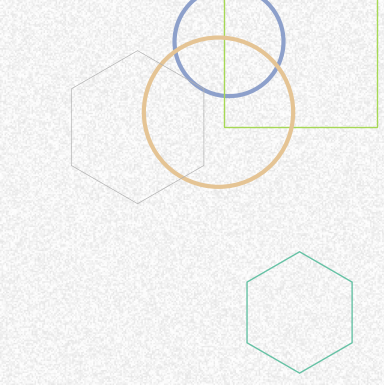[{"shape": "hexagon", "thickness": 1, "radius": 0.79, "center": [0.778, 0.188]}, {"shape": "circle", "thickness": 3, "radius": 0.71, "center": [0.595, 0.892]}, {"shape": "square", "thickness": 1, "radius": 1.0, "center": [0.78, 0.87]}, {"shape": "circle", "thickness": 3, "radius": 0.97, "center": [0.568, 0.709]}, {"shape": "hexagon", "thickness": 0.5, "radius": 0.99, "center": [0.357, 0.67]}]